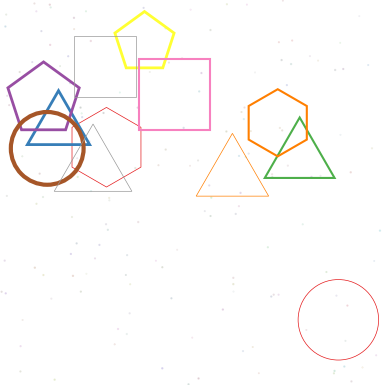[{"shape": "circle", "thickness": 0.5, "radius": 0.52, "center": [0.879, 0.169]}, {"shape": "hexagon", "thickness": 0.5, "radius": 0.52, "center": [0.277, 0.618]}, {"shape": "triangle", "thickness": 2, "radius": 0.47, "center": [0.152, 0.671]}, {"shape": "triangle", "thickness": 1.5, "radius": 0.52, "center": [0.778, 0.59]}, {"shape": "pentagon", "thickness": 2, "radius": 0.49, "center": [0.113, 0.742]}, {"shape": "triangle", "thickness": 0.5, "radius": 0.54, "center": [0.604, 0.545]}, {"shape": "hexagon", "thickness": 1.5, "radius": 0.44, "center": [0.721, 0.681]}, {"shape": "pentagon", "thickness": 2, "radius": 0.4, "center": [0.375, 0.889]}, {"shape": "circle", "thickness": 3, "radius": 0.47, "center": [0.123, 0.615]}, {"shape": "square", "thickness": 1.5, "radius": 0.46, "center": [0.453, 0.755]}, {"shape": "square", "thickness": 0.5, "radius": 0.4, "center": [0.272, 0.827]}, {"shape": "triangle", "thickness": 0.5, "radius": 0.58, "center": [0.242, 0.561]}]